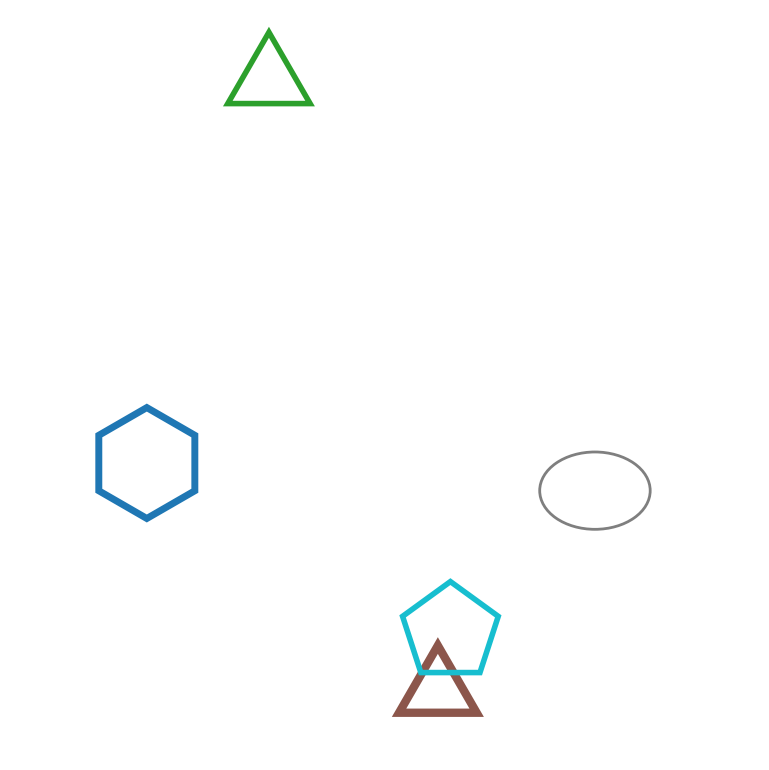[{"shape": "hexagon", "thickness": 2.5, "radius": 0.36, "center": [0.191, 0.399]}, {"shape": "triangle", "thickness": 2, "radius": 0.31, "center": [0.349, 0.896]}, {"shape": "triangle", "thickness": 3, "radius": 0.29, "center": [0.569, 0.103]}, {"shape": "oval", "thickness": 1, "radius": 0.36, "center": [0.773, 0.363]}, {"shape": "pentagon", "thickness": 2, "radius": 0.33, "center": [0.585, 0.179]}]